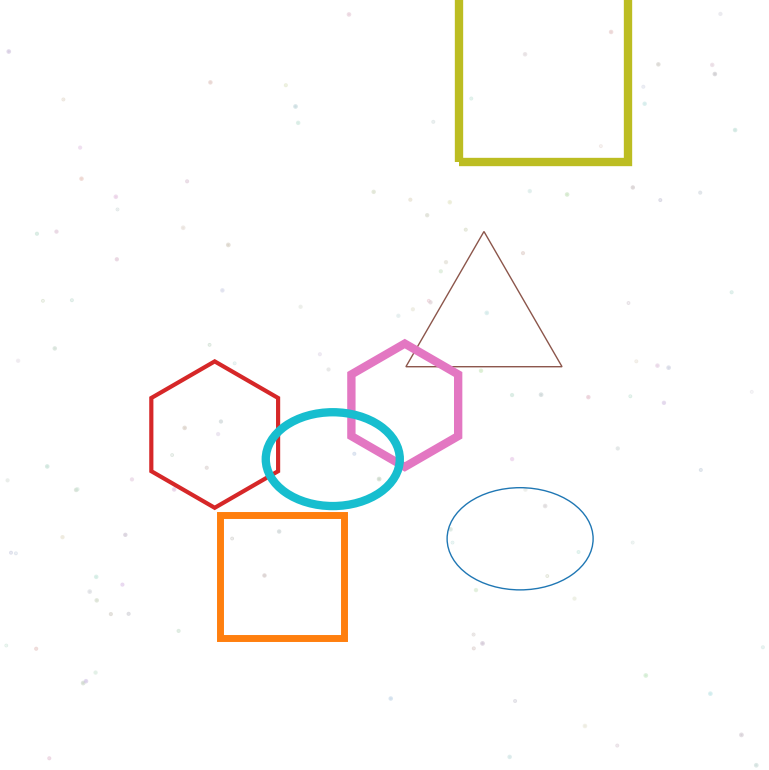[{"shape": "oval", "thickness": 0.5, "radius": 0.47, "center": [0.675, 0.3]}, {"shape": "square", "thickness": 2.5, "radius": 0.4, "center": [0.366, 0.252]}, {"shape": "hexagon", "thickness": 1.5, "radius": 0.48, "center": [0.279, 0.436]}, {"shape": "triangle", "thickness": 0.5, "radius": 0.59, "center": [0.629, 0.582]}, {"shape": "hexagon", "thickness": 3, "radius": 0.4, "center": [0.526, 0.474]}, {"shape": "square", "thickness": 3, "radius": 0.55, "center": [0.706, 0.899]}, {"shape": "oval", "thickness": 3, "radius": 0.44, "center": [0.432, 0.404]}]